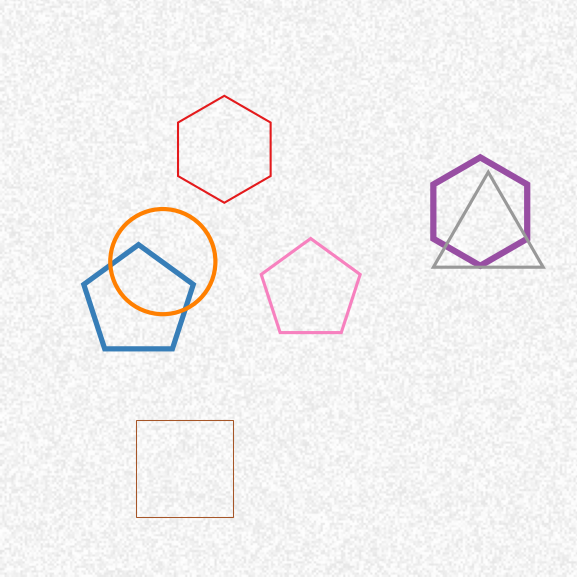[{"shape": "hexagon", "thickness": 1, "radius": 0.46, "center": [0.388, 0.741]}, {"shape": "pentagon", "thickness": 2.5, "radius": 0.5, "center": [0.24, 0.476]}, {"shape": "hexagon", "thickness": 3, "radius": 0.47, "center": [0.832, 0.633]}, {"shape": "circle", "thickness": 2, "radius": 0.46, "center": [0.282, 0.546]}, {"shape": "square", "thickness": 0.5, "radius": 0.42, "center": [0.32, 0.188]}, {"shape": "pentagon", "thickness": 1.5, "radius": 0.45, "center": [0.538, 0.496]}, {"shape": "triangle", "thickness": 1.5, "radius": 0.55, "center": [0.845, 0.591]}]